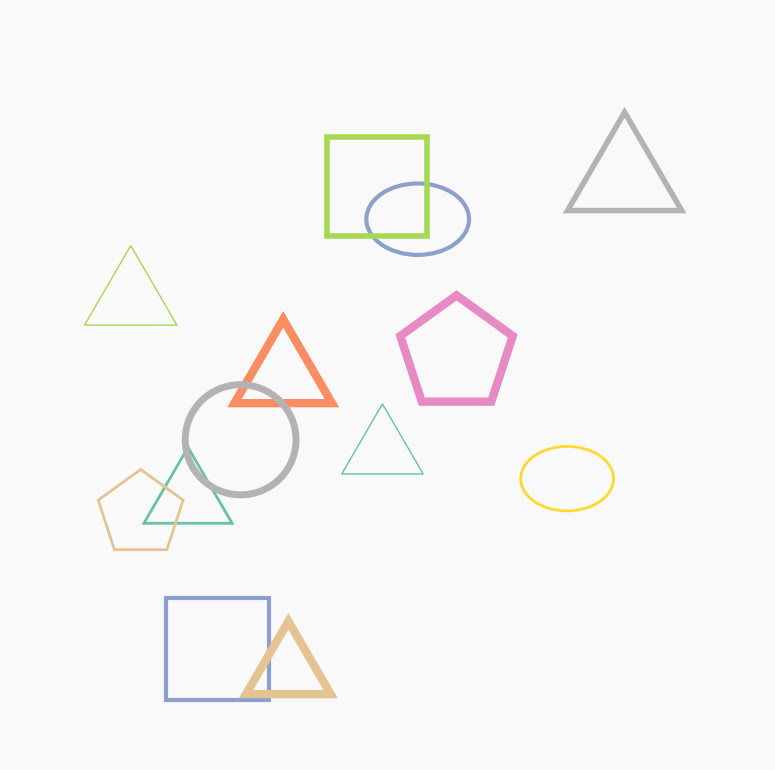[{"shape": "triangle", "thickness": 1, "radius": 0.33, "center": [0.243, 0.353]}, {"shape": "triangle", "thickness": 0.5, "radius": 0.3, "center": [0.493, 0.415]}, {"shape": "triangle", "thickness": 3, "radius": 0.36, "center": [0.365, 0.513]}, {"shape": "square", "thickness": 1.5, "radius": 0.33, "center": [0.281, 0.157]}, {"shape": "oval", "thickness": 1.5, "radius": 0.33, "center": [0.539, 0.715]}, {"shape": "pentagon", "thickness": 3, "radius": 0.38, "center": [0.589, 0.54]}, {"shape": "triangle", "thickness": 0.5, "radius": 0.34, "center": [0.169, 0.612]}, {"shape": "square", "thickness": 2, "radius": 0.32, "center": [0.487, 0.757]}, {"shape": "oval", "thickness": 1, "radius": 0.3, "center": [0.732, 0.378]}, {"shape": "pentagon", "thickness": 1, "radius": 0.29, "center": [0.181, 0.333]}, {"shape": "triangle", "thickness": 3, "radius": 0.32, "center": [0.372, 0.13]}, {"shape": "triangle", "thickness": 2, "radius": 0.43, "center": [0.806, 0.769]}, {"shape": "circle", "thickness": 2.5, "radius": 0.36, "center": [0.31, 0.429]}]